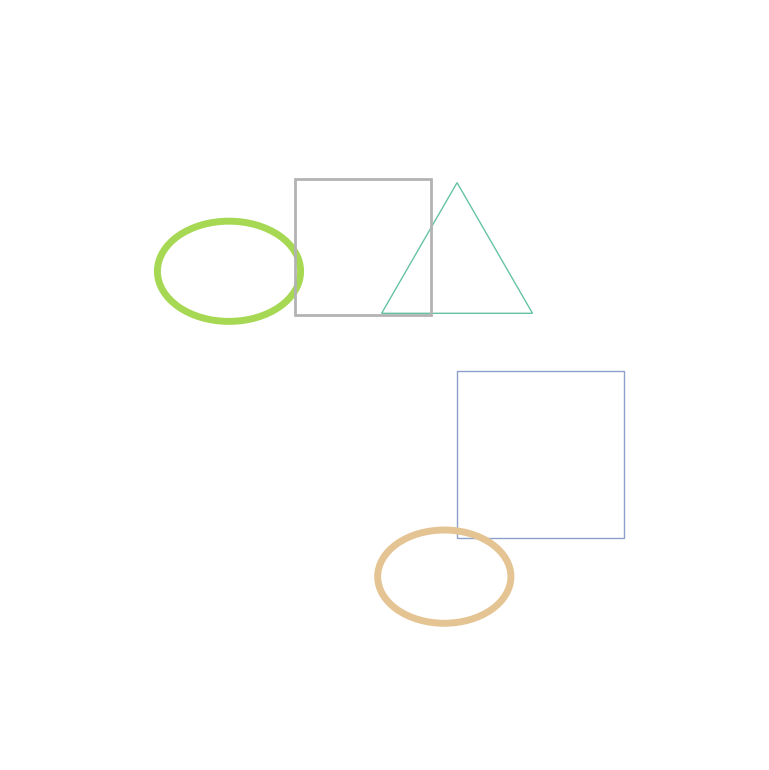[{"shape": "triangle", "thickness": 0.5, "radius": 0.57, "center": [0.594, 0.65]}, {"shape": "square", "thickness": 0.5, "radius": 0.54, "center": [0.702, 0.41]}, {"shape": "oval", "thickness": 2.5, "radius": 0.46, "center": [0.297, 0.648]}, {"shape": "oval", "thickness": 2.5, "radius": 0.43, "center": [0.577, 0.251]}, {"shape": "square", "thickness": 1, "radius": 0.44, "center": [0.472, 0.679]}]